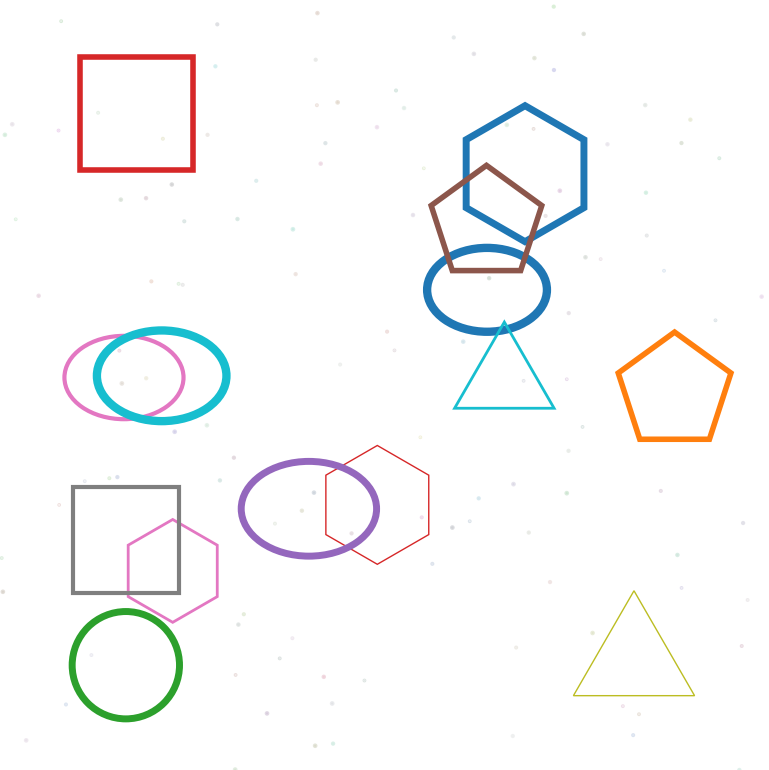[{"shape": "hexagon", "thickness": 2.5, "radius": 0.44, "center": [0.682, 0.774]}, {"shape": "oval", "thickness": 3, "radius": 0.39, "center": [0.633, 0.624]}, {"shape": "pentagon", "thickness": 2, "radius": 0.38, "center": [0.876, 0.492]}, {"shape": "circle", "thickness": 2.5, "radius": 0.35, "center": [0.163, 0.136]}, {"shape": "hexagon", "thickness": 0.5, "radius": 0.39, "center": [0.49, 0.344]}, {"shape": "square", "thickness": 2, "radius": 0.37, "center": [0.177, 0.852]}, {"shape": "oval", "thickness": 2.5, "radius": 0.44, "center": [0.401, 0.339]}, {"shape": "pentagon", "thickness": 2, "radius": 0.38, "center": [0.632, 0.71]}, {"shape": "hexagon", "thickness": 1, "radius": 0.33, "center": [0.224, 0.259]}, {"shape": "oval", "thickness": 1.5, "radius": 0.39, "center": [0.161, 0.51]}, {"shape": "square", "thickness": 1.5, "radius": 0.34, "center": [0.164, 0.299]}, {"shape": "triangle", "thickness": 0.5, "radius": 0.45, "center": [0.823, 0.142]}, {"shape": "oval", "thickness": 3, "radius": 0.42, "center": [0.21, 0.512]}, {"shape": "triangle", "thickness": 1, "radius": 0.37, "center": [0.655, 0.507]}]